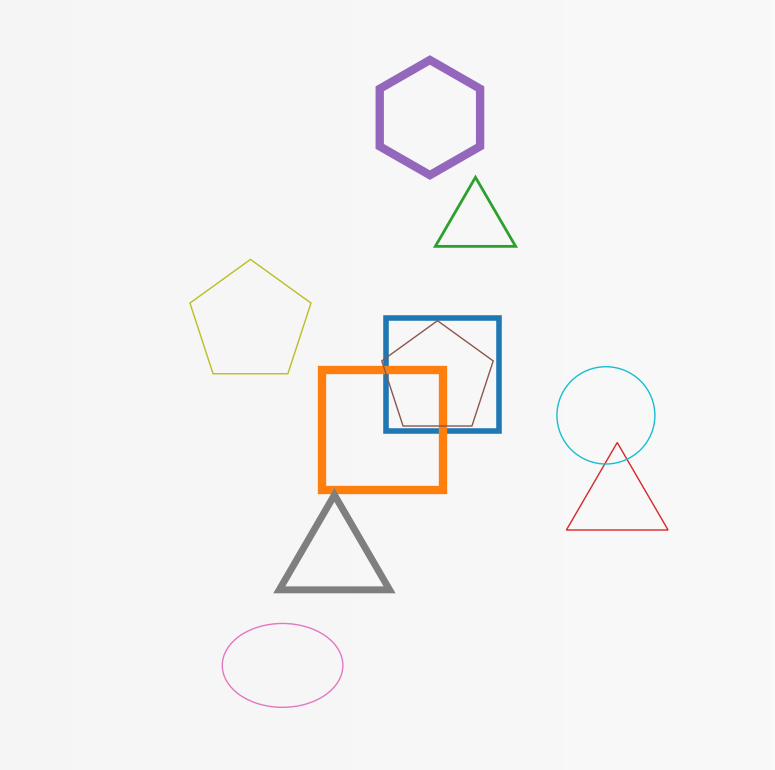[{"shape": "square", "thickness": 2, "radius": 0.37, "center": [0.571, 0.513]}, {"shape": "square", "thickness": 3, "radius": 0.39, "center": [0.493, 0.442]}, {"shape": "triangle", "thickness": 1, "radius": 0.3, "center": [0.614, 0.71]}, {"shape": "triangle", "thickness": 0.5, "radius": 0.38, "center": [0.796, 0.35]}, {"shape": "hexagon", "thickness": 3, "radius": 0.37, "center": [0.555, 0.847]}, {"shape": "pentagon", "thickness": 0.5, "radius": 0.38, "center": [0.565, 0.508]}, {"shape": "oval", "thickness": 0.5, "radius": 0.39, "center": [0.365, 0.136]}, {"shape": "triangle", "thickness": 2.5, "radius": 0.41, "center": [0.432, 0.275]}, {"shape": "pentagon", "thickness": 0.5, "radius": 0.41, "center": [0.323, 0.581]}, {"shape": "circle", "thickness": 0.5, "radius": 0.32, "center": [0.782, 0.461]}]